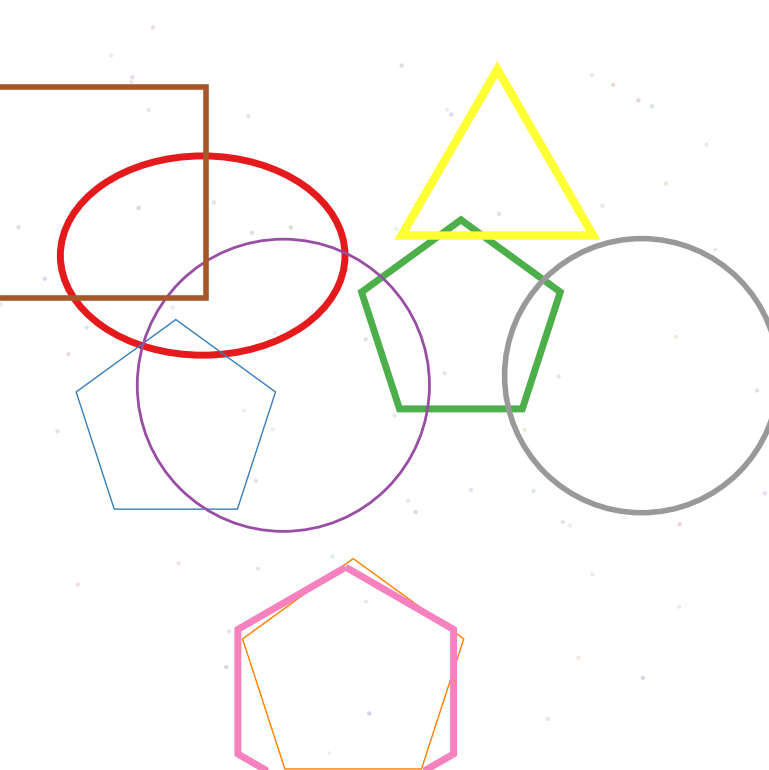[{"shape": "oval", "thickness": 2.5, "radius": 0.92, "center": [0.263, 0.668]}, {"shape": "pentagon", "thickness": 0.5, "radius": 0.68, "center": [0.228, 0.449]}, {"shape": "pentagon", "thickness": 2.5, "radius": 0.68, "center": [0.599, 0.579]}, {"shape": "circle", "thickness": 1, "radius": 0.95, "center": [0.368, 0.5]}, {"shape": "pentagon", "thickness": 0.5, "radius": 0.76, "center": [0.459, 0.124]}, {"shape": "triangle", "thickness": 3, "radius": 0.72, "center": [0.646, 0.766]}, {"shape": "square", "thickness": 2, "radius": 0.68, "center": [0.13, 0.75]}, {"shape": "hexagon", "thickness": 2.5, "radius": 0.81, "center": [0.449, 0.102]}, {"shape": "circle", "thickness": 2, "radius": 0.89, "center": [0.833, 0.512]}]